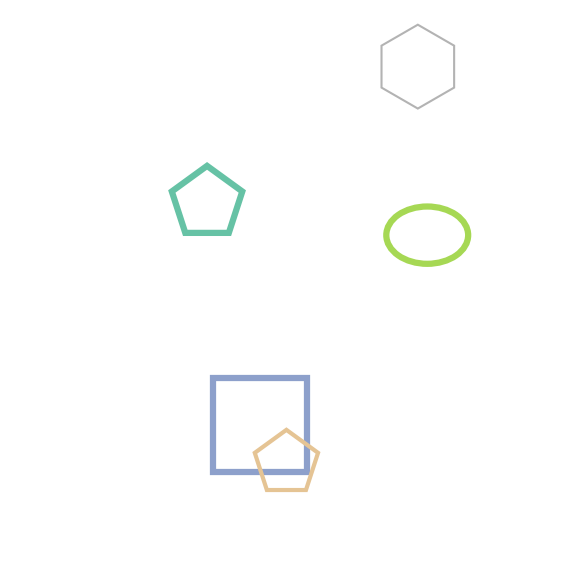[{"shape": "pentagon", "thickness": 3, "radius": 0.32, "center": [0.359, 0.648]}, {"shape": "square", "thickness": 3, "radius": 0.41, "center": [0.451, 0.264]}, {"shape": "oval", "thickness": 3, "radius": 0.35, "center": [0.74, 0.592]}, {"shape": "pentagon", "thickness": 2, "radius": 0.29, "center": [0.496, 0.197]}, {"shape": "hexagon", "thickness": 1, "radius": 0.36, "center": [0.724, 0.884]}]